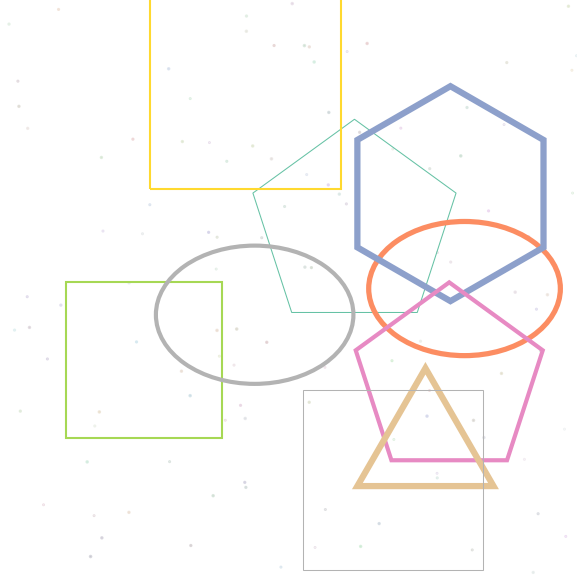[{"shape": "pentagon", "thickness": 0.5, "radius": 0.92, "center": [0.614, 0.608]}, {"shape": "oval", "thickness": 2.5, "radius": 0.83, "center": [0.804, 0.499]}, {"shape": "hexagon", "thickness": 3, "radius": 0.93, "center": [0.78, 0.664]}, {"shape": "pentagon", "thickness": 2, "radius": 0.85, "center": [0.778, 0.34]}, {"shape": "square", "thickness": 1, "radius": 0.68, "center": [0.25, 0.375]}, {"shape": "square", "thickness": 1, "radius": 0.82, "center": [0.425, 0.837]}, {"shape": "triangle", "thickness": 3, "radius": 0.68, "center": [0.737, 0.225]}, {"shape": "oval", "thickness": 2, "radius": 0.86, "center": [0.441, 0.454]}, {"shape": "square", "thickness": 0.5, "radius": 0.78, "center": [0.68, 0.168]}]